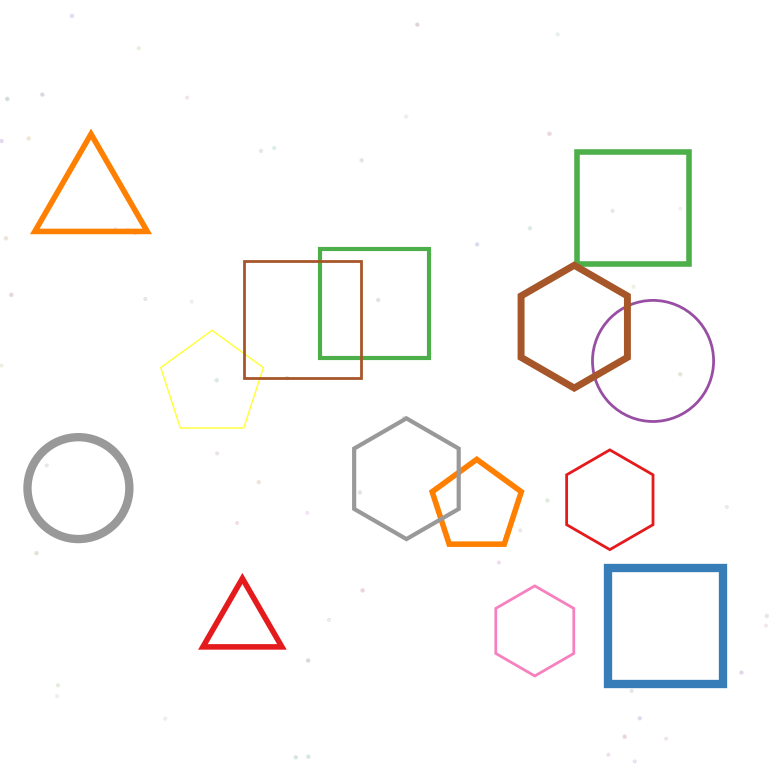[{"shape": "triangle", "thickness": 2, "radius": 0.3, "center": [0.315, 0.189]}, {"shape": "hexagon", "thickness": 1, "radius": 0.32, "center": [0.792, 0.351]}, {"shape": "square", "thickness": 3, "radius": 0.38, "center": [0.864, 0.187]}, {"shape": "square", "thickness": 2, "radius": 0.36, "center": [0.822, 0.73]}, {"shape": "square", "thickness": 1.5, "radius": 0.35, "center": [0.486, 0.606]}, {"shape": "circle", "thickness": 1, "radius": 0.39, "center": [0.848, 0.531]}, {"shape": "triangle", "thickness": 2, "radius": 0.42, "center": [0.118, 0.742]}, {"shape": "pentagon", "thickness": 2, "radius": 0.3, "center": [0.619, 0.343]}, {"shape": "pentagon", "thickness": 0.5, "radius": 0.35, "center": [0.275, 0.501]}, {"shape": "square", "thickness": 1, "radius": 0.38, "center": [0.393, 0.585]}, {"shape": "hexagon", "thickness": 2.5, "radius": 0.4, "center": [0.746, 0.576]}, {"shape": "hexagon", "thickness": 1, "radius": 0.29, "center": [0.695, 0.181]}, {"shape": "hexagon", "thickness": 1.5, "radius": 0.39, "center": [0.528, 0.378]}, {"shape": "circle", "thickness": 3, "radius": 0.33, "center": [0.102, 0.366]}]